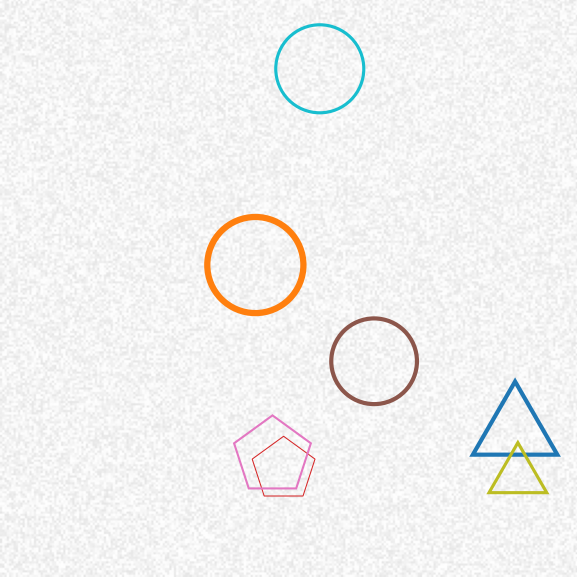[{"shape": "triangle", "thickness": 2, "radius": 0.42, "center": [0.892, 0.254]}, {"shape": "circle", "thickness": 3, "radius": 0.42, "center": [0.442, 0.54]}, {"shape": "pentagon", "thickness": 0.5, "radius": 0.29, "center": [0.491, 0.187]}, {"shape": "circle", "thickness": 2, "radius": 0.37, "center": [0.648, 0.374]}, {"shape": "pentagon", "thickness": 1, "radius": 0.35, "center": [0.472, 0.21]}, {"shape": "triangle", "thickness": 1.5, "radius": 0.29, "center": [0.897, 0.175]}, {"shape": "circle", "thickness": 1.5, "radius": 0.38, "center": [0.554, 0.88]}]